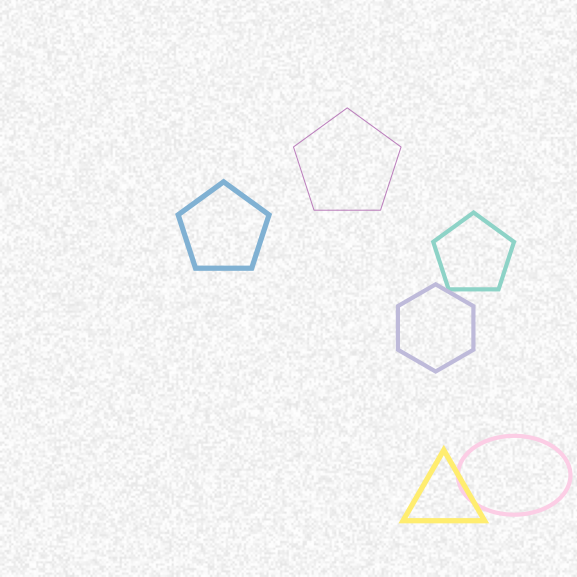[{"shape": "pentagon", "thickness": 2, "radius": 0.37, "center": [0.82, 0.558]}, {"shape": "hexagon", "thickness": 2, "radius": 0.38, "center": [0.754, 0.431]}, {"shape": "pentagon", "thickness": 2.5, "radius": 0.41, "center": [0.387, 0.602]}, {"shape": "oval", "thickness": 2, "radius": 0.49, "center": [0.89, 0.176]}, {"shape": "pentagon", "thickness": 0.5, "radius": 0.49, "center": [0.601, 0.714]}, {"shape": "triangle", "thickness": 2.5, "radius": 0.41, "center": [0.768, 0.138]}]